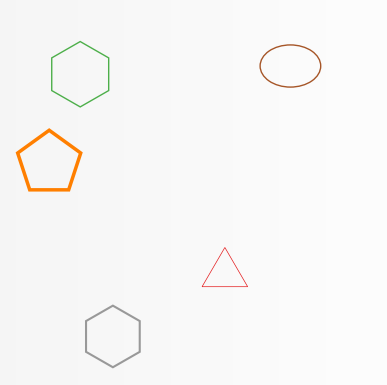[{"shape": "triangle", "thickness": 0.5, "radius": 0.34, "center": [0.58, 0.289]}, {"shape": "hexagon", "thickness": 1, "radius": 0.42, "center": [0.207, 0.807]}, {"shape": "pentagon", "thickness": 2.5, "radius": 0.43, "center": [0.127, 0.576]}, {"shape": "oval", "thickness": 1, "radius": 0.39, "center": [0.749, 0.829]}, {"shape": "hexagon", "thickness": 1.5, "radius": 0.4, "center": [0.291, 0.126]}]